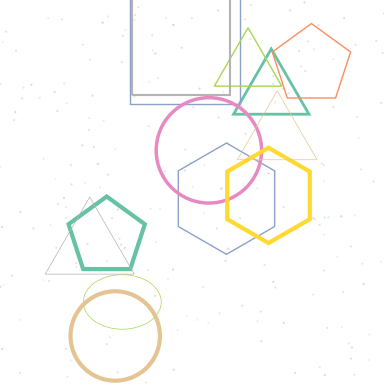[{"shape": "pentagon", "thickness": 3, "radius": 0.52, "center": [0.277, 0.385]}, {"shape": "triangle", "thickness": 2, "radius": 0.57, "center": [0.705, 0.76]}, {"shape": "pentagon", "thickness": 1, "radius": 0.53, "center": [0.809, 0.832]}, {"shape": "square", "thickness": 1, "radius": 0.71, "center": [0.482, 0.874]}, {"shape": "hexagon", "thickness": 1, "radius": 0.72, "center": [0.588, 0.484]}, {"shape": "circle", "thickness": 2.5, "radius": 0.68, "center": [0.543, 0.609]}, {"shape": "oval", "thickness": 0.5, "radius": 0.51, "center": [0.318, 0.216]}, {"shape": "triangle", "thickness": 1, "radius": 0.51, "center": [0.644, 0.827]}, {"shape": "hexagon", "thickness": 3, "radius": 0.62, "center": [0.697, 0.492]}, {"shape": "circle", "thickness": 3, "radius": 0.58, "center": [0.299, 0.127]}, {"shape": "triangle", "thickness": 0.5, "radius": 0.6, "center": [0.72, 0.645]}, {"shape": "square", "thickness": 1.5, "radius": 0.63, "center": [0.47, 0.879]}, {"shape": "triangle", "thickness": 0.5, "radius": 0.67, "center": [0.233, 0.355]}]